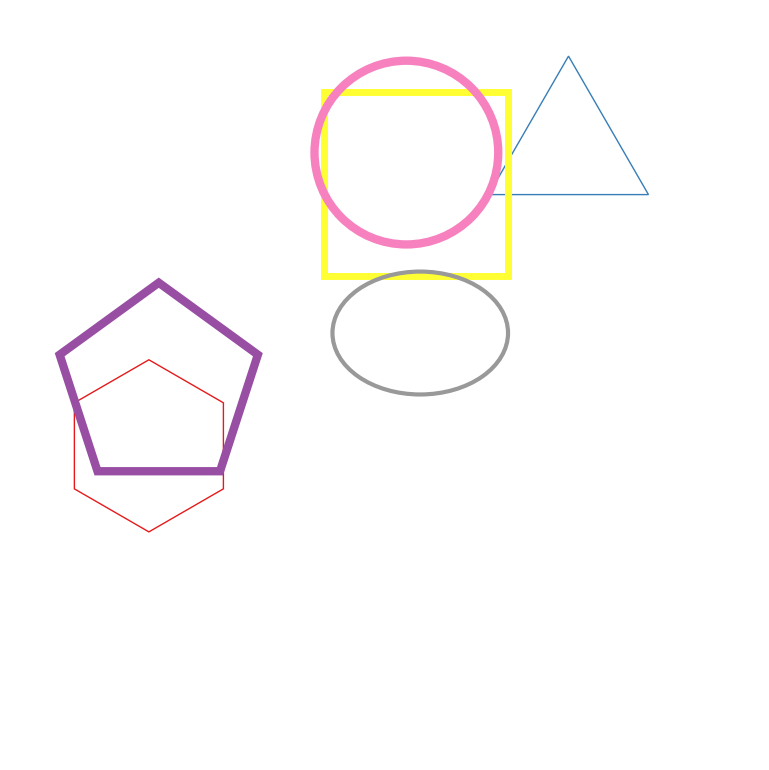[{"shape": "hexagon", "thickness": 0.5, "radius": 0.56, "center": [0.193, 0.421]}, {"shape": "triangle", "thickness": 0.5, "radius": 0.6, "center": [0.738, 0.807]}, {"shape": "pentagon", "thickness": 3, "radius": 0.68, "center": [0.206, 0.498]}, {"shape": "square", "thickness": 2.5, "radius": 0.6, "center": [0.541, 0.761]}, {"shape": "circle", "thickness": 3, "radius": 0.6, "center": [0.528, 0.802]}, {"shape": "oval", "thickness": 1.5, "radius": 0.57, "center": [0.546, 0.567]}]